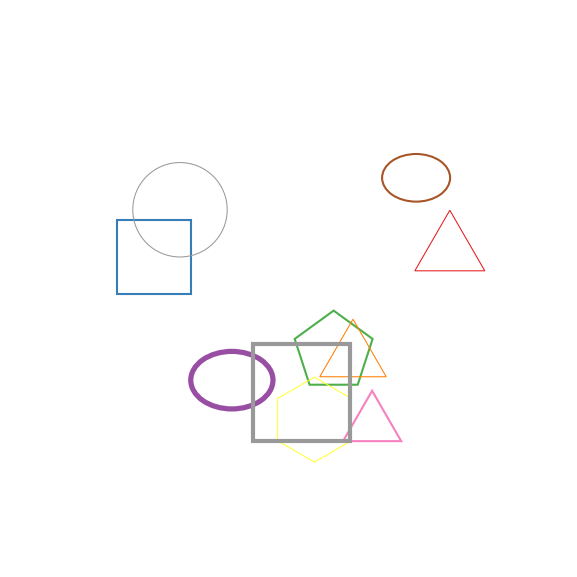[{"shape": "triangle", "thickness": 0.5, "radius": 0.35, "center": [0.779, 0.565]}, {"shape": "square", "thickness": 1, "radius": 0.32, "center": [0.267, 0.555]}, {"shape": "pentagon", "thickness": 1, "radius": 0.35, "center": [0.578, 0.39]}, {"shape": "oval", "thickness": 2.5, "radius": 0.36, "center": [0.402, 0.341]}, {"shape": "triangle", "thickness": 0.5, "radius": 0.33, "center": [0.611, 0.38]}, {"shape": "hexagon", "thickness": 0.5, "radius": 0.37, "center": [0.544, 0.272]}, {"shape": "oval", "thickness": 1, "radius": 0.29, "center": [0.721, 0.691]}, {"shape": "triangle", "thickness": 1, "radius": 0.29, "center": [0.644, 0.264]}, {"shape": "square", "thickness": 2, "radius": 0.42, "center": [0.522, 0.32]}, {"shape": "circle", "thickness": 0.5, "radius": 0.41, "center": [0.312, 0.636]}]